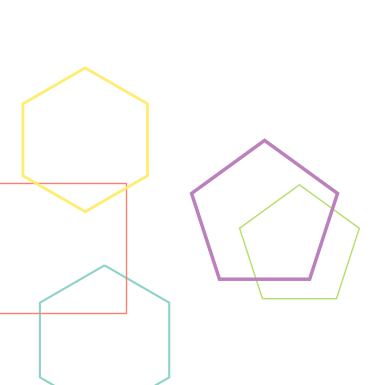[{"shape": "hexagon", "thickness": 1.5, "radius": 0.97, "center": [0.272, 0.117]}, {"shape": "square", "thickness": 1, "radius": 0.85, "center": [0.158, 0.356]}, {"shape": "pentagon", "thickness": 1, "radius": 0.82, "center": [0.778, 0.356]}, {"shape": "pentagon", "thickness": 2.5, "radius": 1.0, "center": [0.687, 0.436]}, {"shape": "hexagon", "thickness": 2, "radius": 0.93, "center": [0.221, 0.637]}]